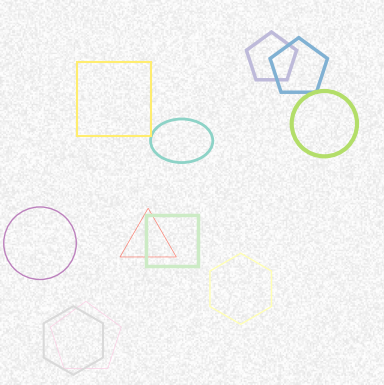[{"shape": "oval", "thickness": 2, "radius": 0.4, "center": [0.472, 0.634]}, {"shape": "hexagon", "thickness": 1, "radius": 0.46, "center": [0.625, 0.25]}, {"shape": "pentagon", "thickness": 2.5, "radius": 0.34, "center": [0.705, 0.848]}, {"shape": "triangle", "thickness": 0.5, "radius": 0.42, "center": [0.385, 0.375]}, {"shape": "pentagon", "thickness": 2.5, "radius": 0.39, "center": [0.776, 0.824]}, {"shape": "circle", "thickness": 3, "radius": 0.42, "center": [0.843, 0.679]}, {"shape": "pentagon", "thickness": 0.5, "radius": 0.48, "center": [0.223, 0.121]}, {"shape": "hexagon", "thickness": 1.5, "radius": 0.44, "center": [0.19, 0.116]}, {"shape": "circle", "thickness": 1, "radius": 0.47, "center": [0.104, 0.368]}, {"shape": "square", "thickness": 2.5, "radius": 0.34, "center": [0.447, 0.376]}, {"shape": "square", "thickness": 1.5, "radius": 0.48, "center": [0.297, 0.743]}]